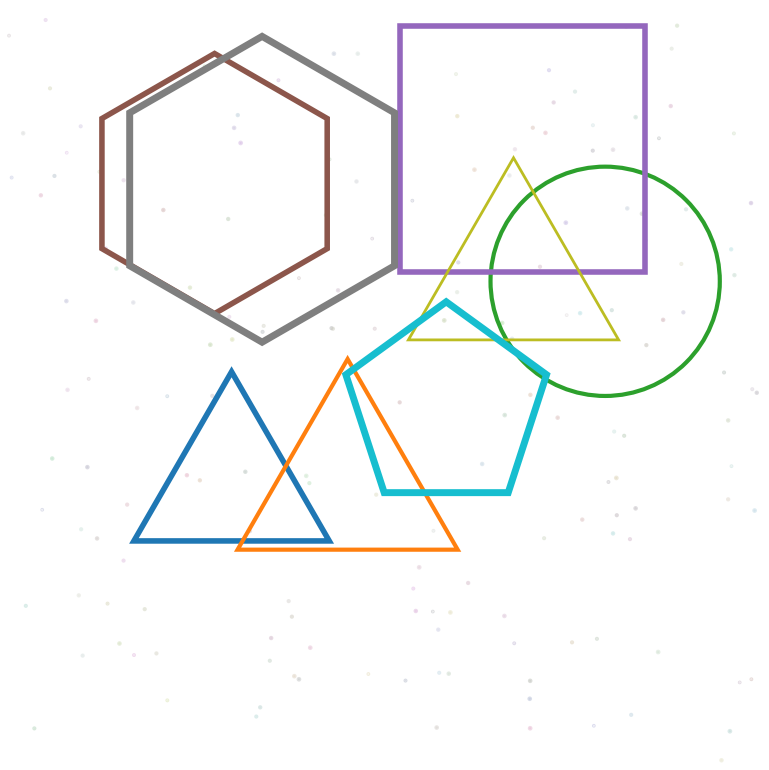[{"shape": "triangle", "thickness": 2, "radius": 0.73, "center": [0.301, 0.371]}, {"shape": "triangle", "thickness": 1.5, "radius": 0.83, "center": [0.451, 0.369]}, {"shape": "circle", "thickness": 1.5, "radius": 0.74, "center": [0.786, 0.635]}, {"shape": "square", "thickness": 2, "radius": 0.8, "center": [0.678, 0.807]}, {"shape": "hexagon", "thickness": 2, "radius": 0.84, "center": [0.279, 0.762]}, {"shape": "hexagon", "thickness": 2.5, "radius": 0.99, "center": [0.34, 0.754]}, {"shape": "triangle", "thickness": 1, "radius": 0.79, "center": [0.667, 0.637]}, {"shape": "pentagon", "thickness": 2.5, "radius": 0.69, "center": [0.579, 0.471]}]